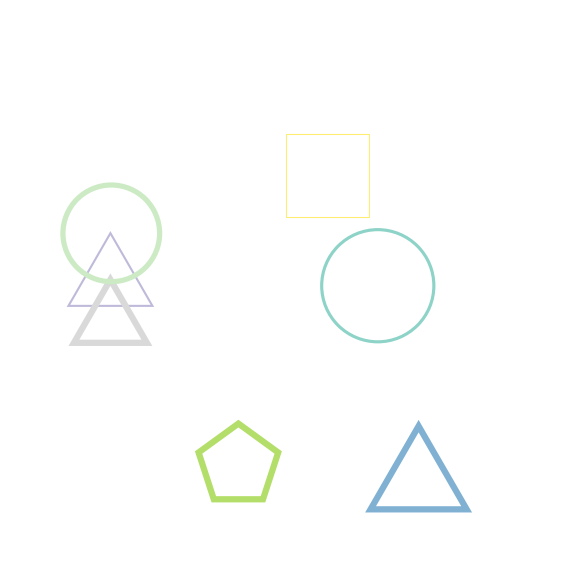[{"shape": "circle", "thickness": 1.5, "radius": 0.49, "center": [0.654, 0.504]}, {"shape": "triangle", "thickness": 1, "radius": 0.42, "center": [0.191, 0.511]}, {"shape": "triangle", "thickness": 3, "radius": 0.48, "center": [0.725, 0.165]}, {"shape": "pentagon", "thickness": 3, "radius": 0.36, "center": [0.413, 0.193]}, {"shape": "triangle", "thickness": 3, "radius": 0.37, "center": [0.191, 0.442]}, {"shape": "circle", "thickness": 2.5, "radius": 0.42, "center": [0.193, 0.595]}, {"shape": "square", "thickness": 0.5, "radius": 0.36, "center": [0.567, 0.694]}]